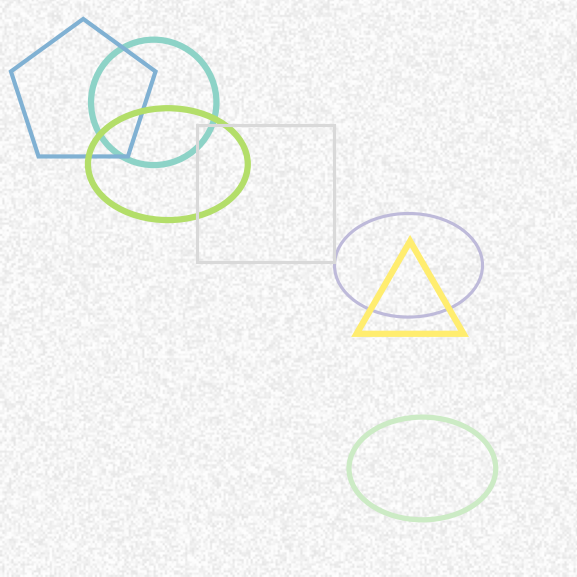[{"shape": "circle", "thickness": 3, "radius": 0.54, "center": [0.266, 0.822]}, {"shape": "oval", "thickness": 1.5, "radius": 0.64, "center": [0.707, 0.54]}, {"shape": "pentagon", "thickness": 2, "radius": 0.66, "center": [0.144, 0.835]}, {"shape": "oval", "thickness": 3, "radius": 0.69, "center": [0.291, 0.715]}, {"shape": "square", "thickness": 1.5, "radius": 0.59, "center": [0.46, 0.664]}, {"shape": "oval", "thickness": 2.5, "radius": 0.64, "center": [0.731, 0.188]}, {"shape": "triangle", "thickness": 3, "radius": 0.53, "center": [0.71, 0.475]}]